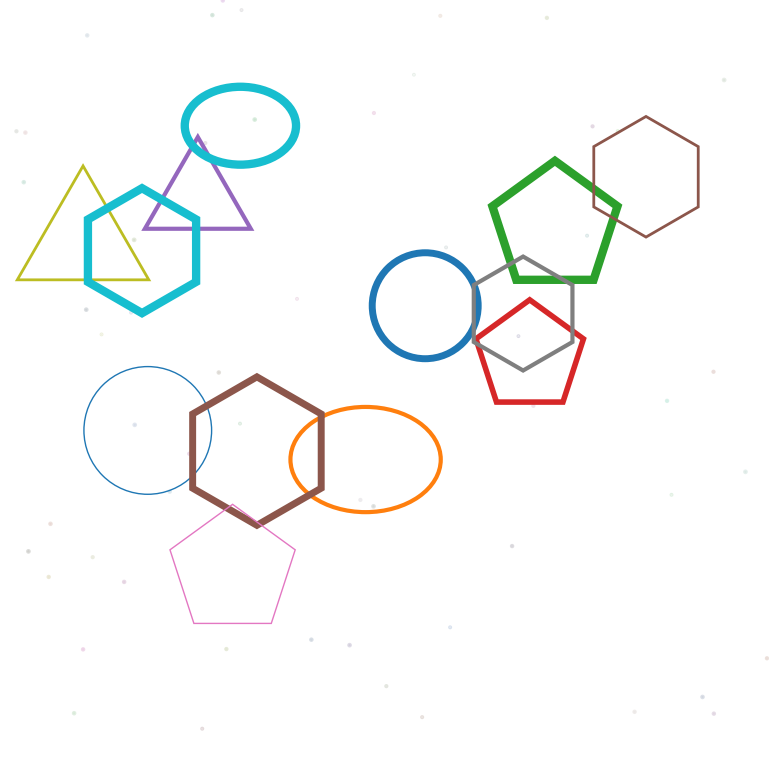[{"shape": "circle", "thickness": 2.5, "radius": 0.34, "center": [0.552, 0.603]}, {"shape": "circle", "thickness": 0.5, "radius": 0.41, "center": [0.192, 0.441]}, {"shape": "oval", "thickness": 1.5, "radius": 0.49, "center": [0.475, 0.403]}, {"shape": "pentagon", "thickness": 3, "radius": 0.43, "center": [0.721, 0.706]}, {"shape": "pentagon", "thickness": 2, "radius": 0.37, "center": [0.688, 0.537]}, {"shape": "triangle", "thickness": 1.5, "radius": 0.4, "center": [0.257, 0.743]}, {"shape": "hexagon", "thickness": 1, "radius": 0.39, "center": [0.839, 0.77]}, {"shape": "hexagon", "thickness": 2.5, "radius": 0.48, "center": [0.334, 0.414]}, {"shape": "pentagon", "thickness": 0.5, "radius": 0.43, "center": [0.302, 0.26]}, {"shape": "hexagon", "thickness": 1.5, "radius": 0.37, "center": [0.679, 0.593]}, {"shape": "triangle", "thickness": 1, "radius": 0.49, "center": [0.108, 0.686]}, {"shape": "hexagon", "thickness": 3, "radius": 0.41, "center": [0.184, 0.674]}, {"shape": "oval", "thickness": 3, "radius": 0.36, "center": [0.312, 0.837]}]